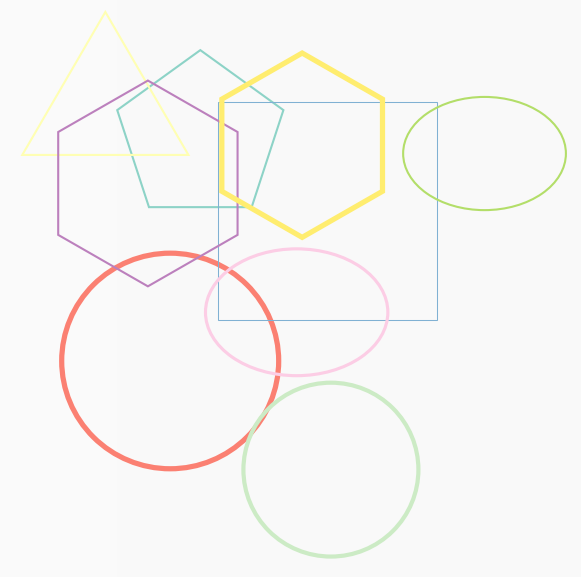[{"shape": "pentagon", "thickness": 1, "radius": 0.75, "center": [0.345, 0.762]}, {"shape": "triangle", "thickness": 1, "radius": 0.83, "center": [0.181, 0.813]}, {"shape": "circle", "thickness": 2.5, "radius": 0.93, "center": [0.293, 0.374]}, {"shape": "square", "thickness": 0.5, "radius": 0.94, "center": [0.563, 0.634]}, {"shape": "oval", "thickness": 1, "radius": 0.7, "center": [0.834, 0.733]}, {"shape": "oval", "thickness": 1.5, "radius": 0.78, "center": [0.51, 0.458]}, {"shape": "hexagon", "thickness": 1, "radius": 0.89, "center": [0.254, 0.681]}, {"shape": "circle", "thickness": 2, "radius": 0.75, "center": [0.569, 0.186]}, {"shape": "hexagon", "thickness": 2.5, "radius": 0.8, "center": [0.52, 0.748]}]